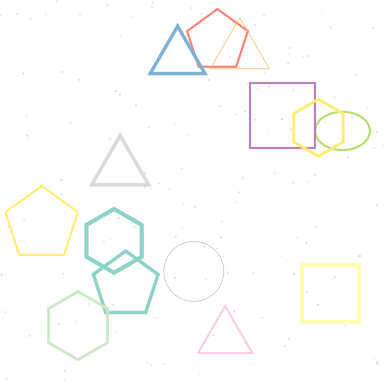[{"shape": "pentagon", "thickness": 2.5, "radius": 0.44, "center": [0.327, 0.26]}, {"shape": "hexagon", "thickness": 3, "radius": 0.41, "center": [0.296, 0.374]}, {"shape": "square", "thickness": 3, "radius": 0.37, "center": [0.858, 0.239]}, {"shape": "circle", "thickness": 0.5, "radius": 0.39, "center": [0.503, 0.295]}, {"shape": "pentagon", "thickness": 1.5, "radius": 0.41, "center": [0.565, 0.894]}, {"shape": "triangle", "thickness": 2.5, "radius": 0.41, "center": [0.461, 0.85]}, {"shape": "triangle", "thickness": 0.5, "radius": 0.44, "center": [0.623, 0.866]}, {"shape": "oval", "thickness": 1.5, "radius": 0.36, "center": [0.89, 0.66]}, {"shape": "triangle", "thickness": 1.5, "radius": 0.41, "center": [0.585, 0.124]}, {"shape": "triangle", "thickness": 2.5, "radius": 0.43, "center": [0.312, 0.563]}, {"shape": "square", "thickness": 1.5, "radius": 0.42, "center": [0.734, 0.701]}, {"shape": "hexagon", "thickness": 2, "radius": 0.44, "center": [0.203, 0.154]}, {"shape": "hexagon", "thickness": 2, "radius": 0.37, "center": [0.827, 0.668]}, {"shape": "pentagon", "thickness": 1.5, "radius": 0.5, "center": [0.108, 0.418]}]